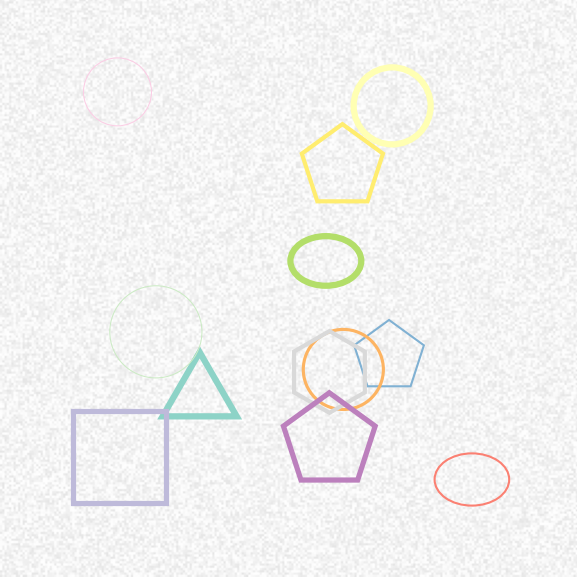[{"shape": "triangle", "thickness": 3, "radius": 0.37, "center": [0.346, 0.315]}, {"shape": "circle", "thickness": 3, "radius": 0.33, "center": [0.679, 0.816]}, {"shape": "square", "thickness": 2.5, "radius": 0.4, "center": [0.207, 0.208]}, {"shape": "oval", "thickness": 1, "radius": 0.32, "center": [0.817, 0.169]}, {"shape": "pentagon", "thickness": 1, "radius": 0.32, "center": [0.674, 0.382]}, {"shape": "circle", "thickness": 1.5, "radius": 0.35, "center": [0.595, 0.359]}, {"shape": "oval", "thickness": 3, "radius": 0.31, "center": [0.564, 0.547]}, {"shape": "circle", "thickness": 0.5, "radius": 0.29, "center": [0.203, 0.84]}, {"shape": "hexagon", "thickness": 2, "radius": 0.35, "center": [0.57, 0.355]}, {"shape": "pentagon", "thickness": 2.5, "radius": 0.42, "center": [0.57, 0.235]}, {"shape": "circle", "thickness": 0.5, "radius": 0.4, "center": [0.27, 0.425]}, {"shape": "pentagon", "thickness": 2, "radius": 0.37, "center": [0.593, 0.71]}]